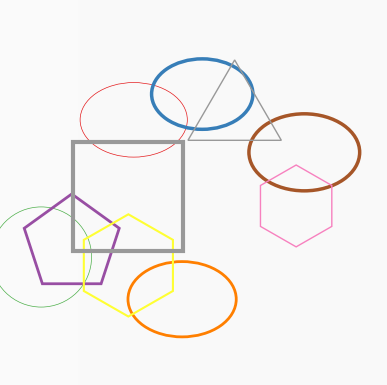[{"shape": "oval", "thickness": 0.5, "radius": 0.69, "center": [0.345, 0.689]}, {"shape": "oval", "thickness": 2.5, "radius": 0.65, "center": [0.522, 0.756]}, {"shape": "circle", "thickness": 0.5, "radius": 0.65, "center": [0.106, 0.332]}, {"shape": "pentagon", "thickness": 2, "radius": 0.64, "center": [0.185, 0.367]}, {"shape": "oval", "thickness": 2, "radius": 0.7, "center": [0.47, 0.223]}, {"shape": "hexagon", "thickness": 1.5, "radius": 0.66, "center": [0.331, 0.311]}, {"shape": "oval", "thickness": 2.5, "radius": 0.71, "center": [0.785, 0.604]}, {"shape": "hexagon", "thickness": 1, "radius": 0.53, "center": [0.764, 0.465]}, {"shape": "square", "thickness": 3, "radius": 0.71, "center": [0.331, 0.49]}, {"shape": "triangle", "thickness": 1, "radius": 0.7, "center": [0.606, 0.705]}]